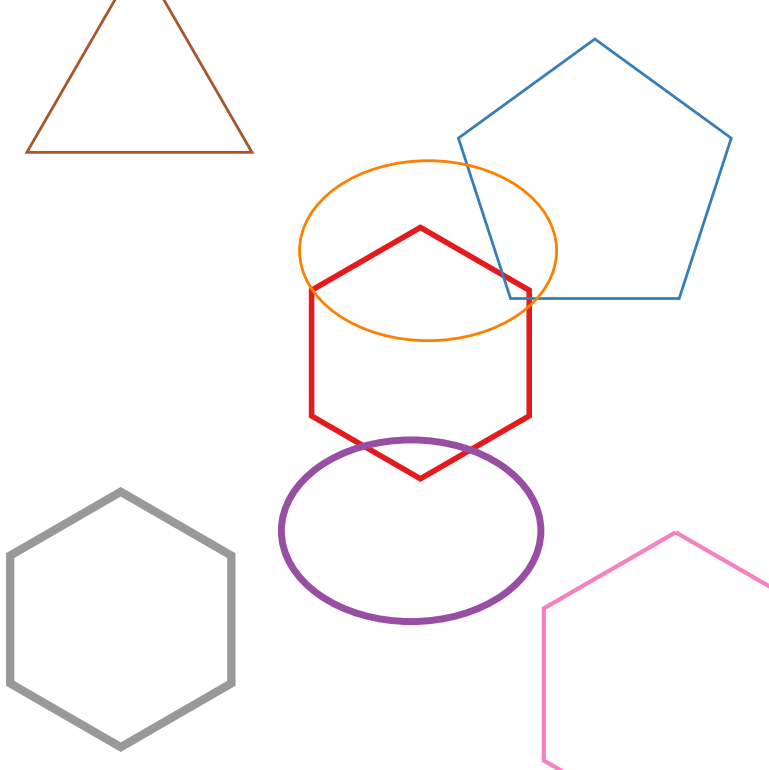[{"shape": "hexagon", "thickness": 2, "radius": 0.82, "center": [0.546, 0.541]}, {"shape": "pentagon", "thickness": 1, "radius": 0.93, "center": [0.773, 0.763]}, {"shape": "oval", "thickness": 2.5, "radius": 0.84, "center": [0.534, 0.311]}, {"shape": "oval", "thickness": 1, "radius": 0.83, "center": [0.556, 0.674]}, {"shape": "triangle", "thickness": 1, "radius": 0.84, "center": [0.181, 0.887]}, {"shape": "hexagon", "thickness": 1.5, "radius": 0.99, "center": [0.877, 0.111]}, {"shape": "hexagon", "thickness": 3, "radius": 0.83, "center": [0.157, 0.195]}]